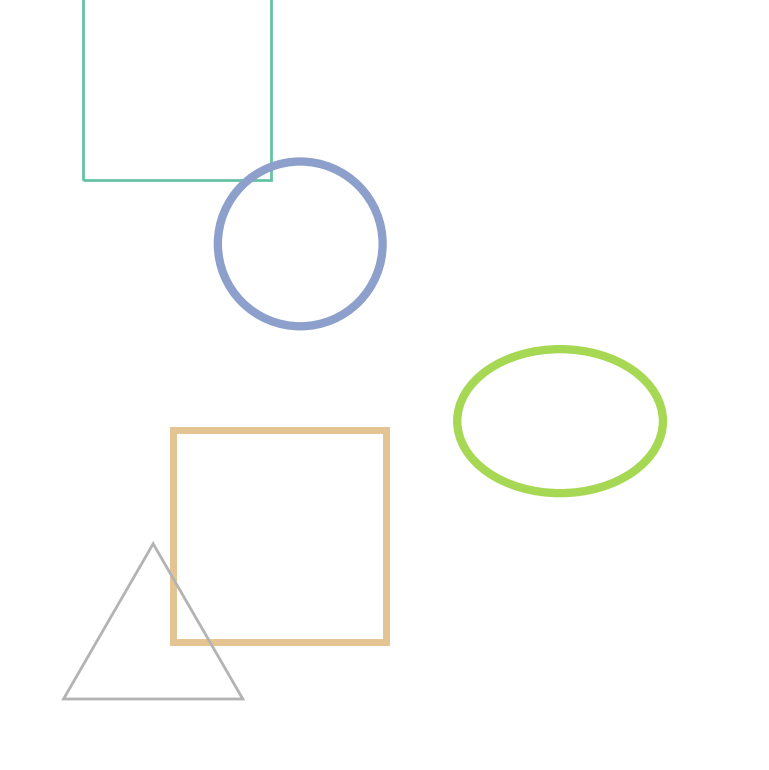[{"shape": "square", "thickness": 1, "radius": 0.61, "center": [0.23, 0.889]}, {"shape": "circle", "thickness": 3, "radius": 0.53, "center": [0.39, 0.683]}, {"shape": "oval", "thickness": 3, "radius": 0.67, "center": [0.727, 0.453]}, {"shape": "square", "thickness": 2.5, "radius": 0.69, "center": [0.363, 0.304]}, {"shape": "triangle", "thickness": 1, "radius": 0.67, "center": [0.199, 0.159]}]